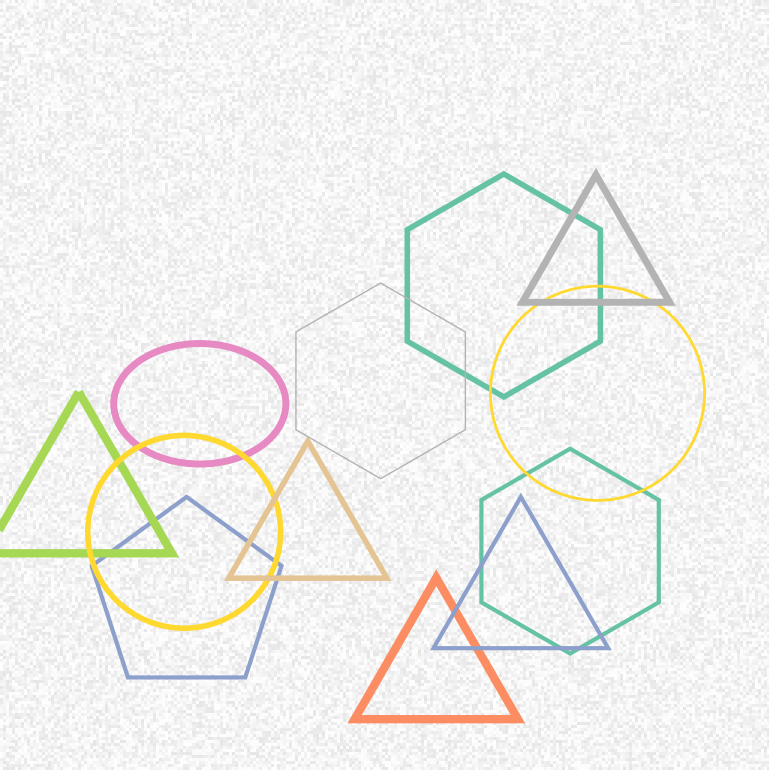[{"shape": "hexagon", "thickness": 2, "radius": 0.72, "center": [0.654, 0.629]}, {"shape": "hexagon", "thickness": 1.5, "radius": 0.66, "center": [0.74, 0.284]}, {"shape": "triangle", "thickness": 3, "radius": 0.61, "center": [0.567, 0.127]}, {"shape": "triangle", "thickness": 1.5, "radius": 0.66, "center": [0.676, 0.224]}, {"shape": "pentagon", "thickness": 1.5, "radius": 0.65, "center": [0.242, 0.225]}, {"shape": "oval", "thickness": 2.5, "radius": 0.56, "center": [0.259, 0.476]}, {"shape": "triangle", "thickness": 3, "radius": 0.7, "center": [0.102, 0.351]}, {"shape": "circle", "thickness": 2, "radius": 0.63, "center": [0.239, 0.309]}, {"shape": "circle", "thickness": 1, "radius": 0.7, "center": [0.776, 0.489]}, {"shape": "triangle", "thickness": 2, "radius": 0.59, "center": [0.4, 0.308]}, {"shape": "hexagon", "thickness": 0.5, "radius": 0.64, "center": [0.494, 0.505]}, {"shape": "triangle", "thickness": 2.5, "radius": 0.55, "center": [0.774, 0.663]}]